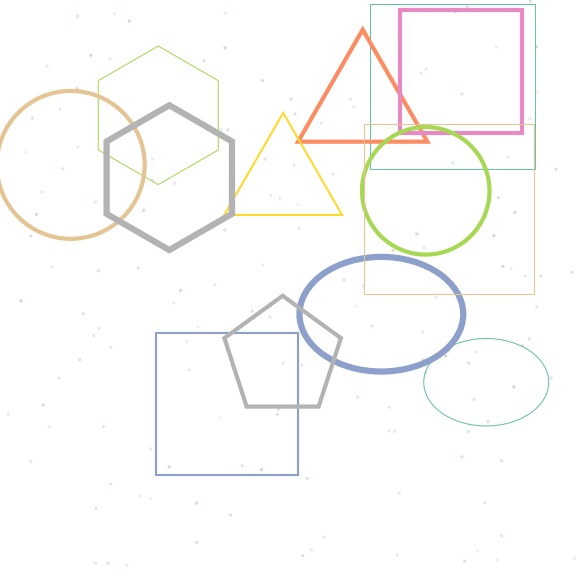[{"shape": "square", "thickness": 0.5, "radius": 0.71, "center": [0.784, 0.849]}, {"shape": "oval", "thickness": 0.5, "radius": 0.54, "center": [0.842, 0.337]}, {"shape": "triangle", "thickness": 2, "radius": 0.65, "center": [0.628, 0.818]}, {"shape": "oval", "thickness": 3, "radius": 0.71, "center": [0.66, 0.455]}, {"shape": "square", "thickness": 1, "radius": 0.61, "center": [0.393, 0.3]}, {"shape": "square", "thickness": 2, "radius": 0.53, "center": [0.799, 0.876]}, {"shape": "circle", "thickness": 2, "radius": 0.55, "center": [0.737, 0.669]}, {"shape": "hexagon", "thickness": 0.5, "radius": 0.6, "center": [0.274, 0.799]}, {"shape": "triangle", "thickness": 1, "radius": 0.59, "center": [0.49, 0.686]}, {"shape": "square", "thickness": 0.5, "radius": 0.74, "center": [0.777, 0.637]}, {"shape": "circle", "thickness": 2, "radius": 0.64, "center": [0.122, 0.714]}, {"shape": "hexagon", "thickness": 3, "radius": 0.63, "center": [0.293, 0.692]}, {"shape": "pentagon", "thickness": 2, "radius": 0.53, "center": [0.489, 0.381]}]